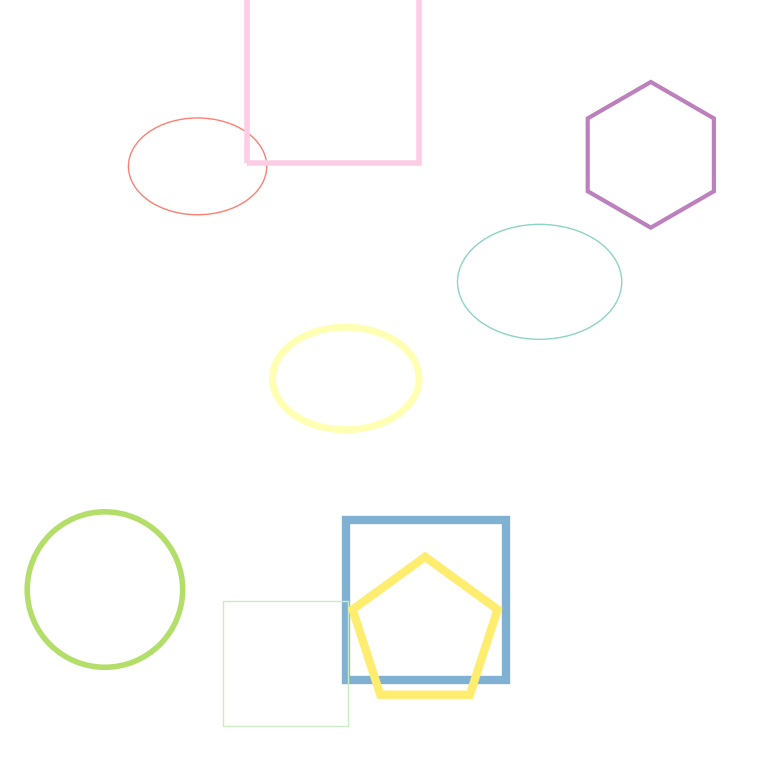[{"shape": "oval", "thickness": 0.5, "radius": 0.53, "center": [0.701, 0.634]}, {"shape": "oval", "thickness": 2.5, "radius": 0.48, "center": [0.449, 0.509]}, {"shape": "oval", "thickness": 0.5, "radius": 0.45, "center": [0.257, 0.784]}, {"shape": "square", "thickness": 3, "radius": 0.52, "center": [0.553, 0.22]}, {"shape": "circle", "thickness": 2, "radius": 0.5, "center": [0.136, 0.234]}, {"shape": "square", "thickness": 2, "radius": 0.56, "center": [0.433, 0.9]}, {"shape": "hexagon", "thickness": 1.5, "radius": 0.47, "center": [0.845, 0.799]}, {"shape": "square", "thickness": 0.5, "radius": 0.41, "center": [0.37, 0.139]}, {"shape": "pentagon", "thickness": 3, "radius": 0.49, "center": [0.552, 0.178]}]